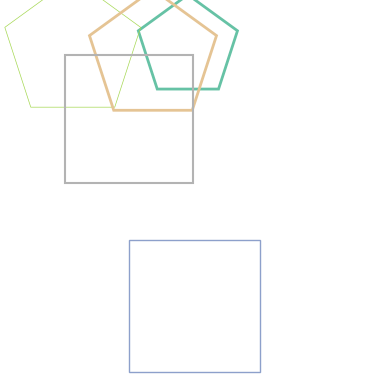[{"shape": "pentagon", "thickness": 2, "radius": 0.68, "center": [0.488, 0.878]}, {"shape": "square", "thickness": 1, "radius": 0.85, "center": [0.505, 0.205]}, {"shape": "pentagon", "thickness": 0.5, "radius": 0.93, "center": [0.189, 0.872]}, {"shape": "pentagon", "thickness": 2, "radius": 0.87, "center": [0.397, 0.854]}, {"shape": "square", "thickness": 1.5, "radius": 0.83, "center": [0.335, 0.691]}]